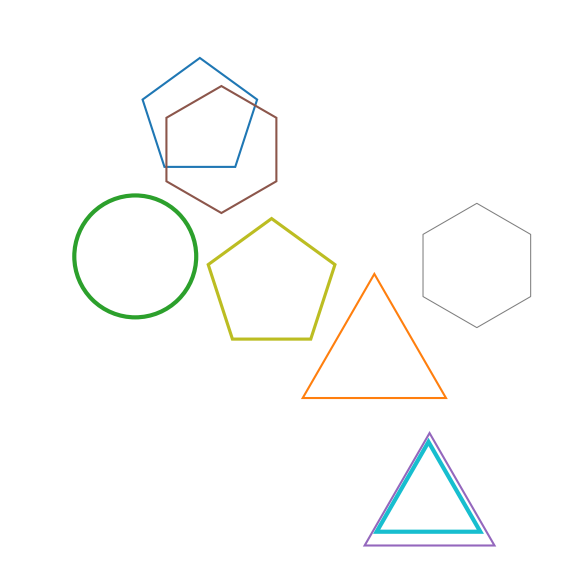[{"shape": "pentagon", "thickness": 1, "radius": 0.52, "center": [0.346, 0.795]}, {"shape": "triangle", "thickness": 1, "radius": 0.72, "center": [0.648, 0.382]}, {"shape": "circle", "thickness": 2, "radius": 0.53, "center": [0.234, 0.555]}, {"shape": "triangle", "thickness": 1, "radius": 0.65, "center": [0.744, 0.119]}, {"shape": "hexagon", "thickness": 1, "radius": 0.55, "center": [0.383, 0.74]}, {"shape": "hexagon", "thickness": 0.5, "radius": 0.54, "center": [0.826, 0.539]}, {"shape": "pentagon", "thickness": 1.5, "radius": 0.58, "center": [0.47, 0.505]}, {"shape": "triangle", "thickness": 2, "radius": 0.52, "center": [0.742, 0.13]}]